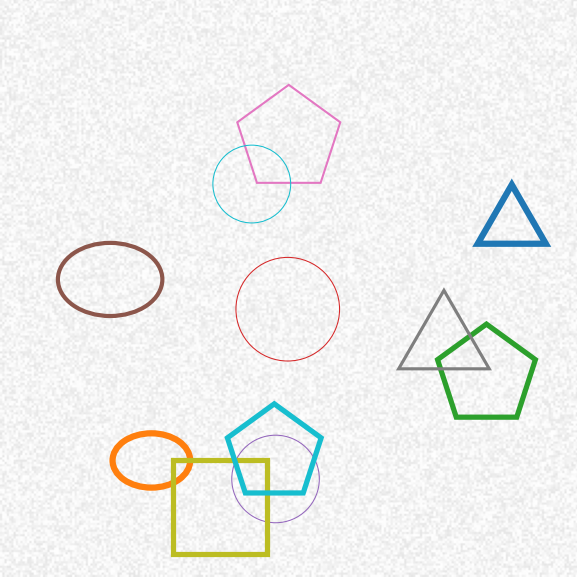[{"shape": "triangle", "thickness": 3, "radius": 0.34, "center": [0.886, 0.611]}, {"shape": "oval", "thickness": 3, "radius": 0.34, "center": [0.262, 0.202]}, {"shape": "pentagon", "thickness": 2.5, "radius": 0.45, "center": [0.842, 0.349]}, {"shape": "circle", "thickness": 0.5, "radius": 0.45, "center": [0.498, 0.464]}, {"shape": "circle", "thickness": 0.5, "radius": 0.38, "center": [0.477, 0.17]}, {"shape": "oval", "thickness": 2, "radius": 0.45, "center": [0.191, 0.515]}, {"shape": "pentagon", "thickness": 1, "radius": 0.47, "center": [0.5, 0.758]}, {"shape": "triangle", "thickness": 1.5, "radius": 0.45, "center": [0.769, 0.406]}, {"shape": "square", "thickness": 2.5, "radius": 0.41, "center": [0.38, 0.122]}, {"shape": "pentagon", "thickness": 2.5, "radius": 0.43, "center": [0.475, 0.215]}, {"shape": "circle", "thickness": 0.5, "radius": 0.34, "center": [0.436, 0.68]}]